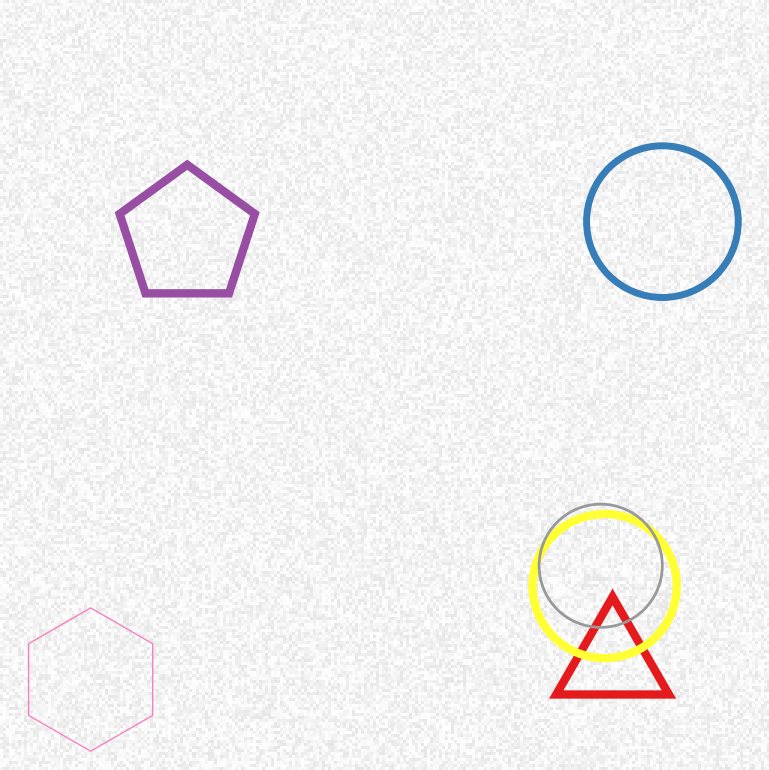[{"shape": "triangle", "thickness": 3, "radius": 0.42, "center": [0.796, 0.14]}, {"shape": "circle", "thickness": 2.5, "radius": 0.49, "center": [0.86, 0.712]}, {"shape": "pentagon", "thickness": 3, "radius": 0.46, "center": [0.243, 0.694]}, {"shape": "circle", "thickness": 3, "radius": 0.47, "center": [0.785, 0.239]}, {"shape": "hexagon", "thickness": 0.5, "radius": 0.47, "center": [0.118, 0.117]}, {"shape": "circle", "thickness": 1, "radius": 0.4, "center": [0.78, 0.265]}]